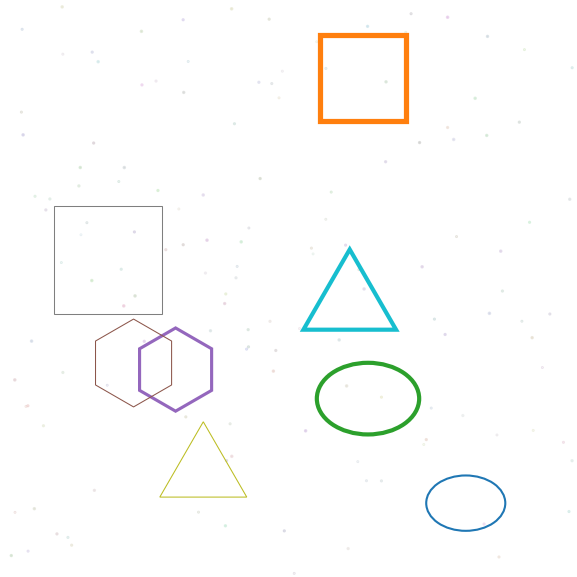[{"shape": "oval", "thickness": 1, "radius": 0.34, "center": [0.807, 0.128]}, {"shape": "square", "thickness": 2.5, "radius": 0.37, "center": [0.628, 0.864]}, {"shape": "oval", "thickness": 2, "radius": 0.44, "center": [0.637, 0.309]}, {"shape": "hexagon", "thickness": 1.5, "radius": 0.36, "center": [0.304, 0.359]}, {"shape": "hexagon", "thickness": 0.5, "radius": 0.38, "center": [0.231, 0.371]}, {"shape": "square", "thickness": 0.5, "radius": 0.47, "center": [0.187, 0.548]}, {"shape": "triangle", "thickness": 0.5, "radius": 0.43, "center": [0.352, 0.182]}, {"shape": "triangle", "thickness": 2, "radius": 0.46, "center": [0.606, 0.475]}]